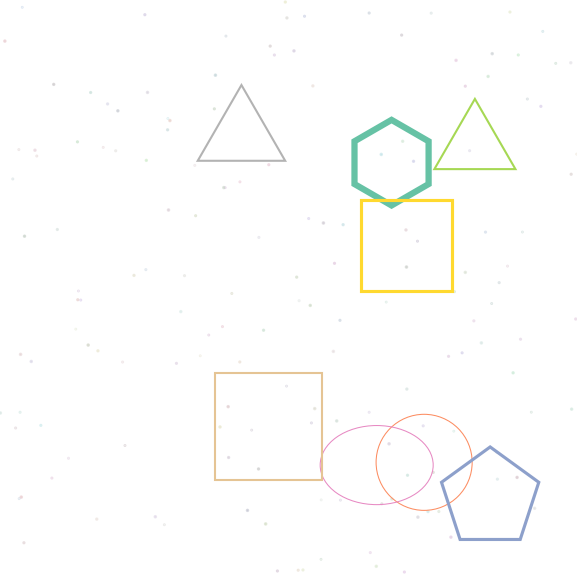[{"shape": "hexagon", "thickness": 3, "radius": 0.37, "center": [0.678, 0.717]}, {"shape": "circle", "thickness": 0.5, "radius": 0.42, "center": [0.734, 0.199]}, {"shape": "pentagon", "thickness": 1.5, "radius": 0.44, "center": [0.849, 0.137]}, {"shape": "oval", "thickness": 0.5, "radius": 0.49, "center": [0.652, 0.194]}, {"shape": "triangle", "thickness": 1, "radius": 0.41, "center": [0.822, 0.747]}, {"shape": "square", "thickness": 1.5, "radius": 0.4, "center": [0.704, 0.574]}, {"shape": "square", "thickness": 1, "radius": 0.47, "center": [0.465, 0.26]}, {"shape": "triangle", "thickness": 1, "radius": 0.44, "center": [0.418, 0.764]}]